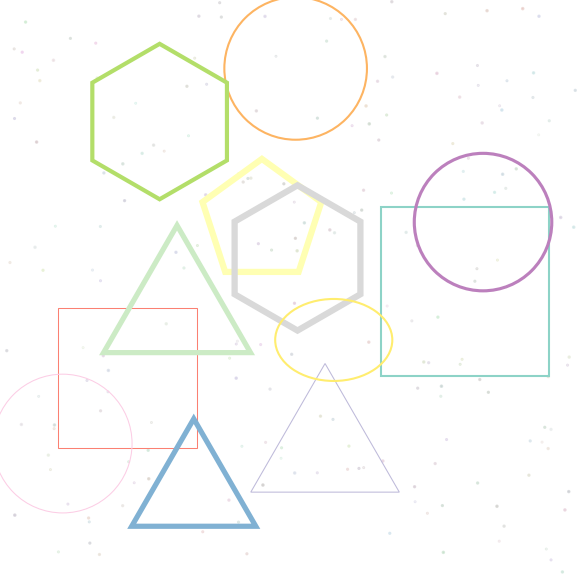[{"shape": "square", "thickness": 1, "radius": 0.73, "center": [0.805, 0.495]}, {"shape": "pentagon", "thickness": 3, "radius": 0.54, "center": [0.454, 0.616]}, {"shape": "triangle", "thickness": 0.5, "radius": 0.74, "center": [0.563, 0.221]}, {"shape": "square", "thickness": 0.5, "radius": 0.6, "center": [0.221, 0.344]}, {"shape": "triangle", "thickness": 2.5, "radius": 0.62, "center": [0.335, 0.15]}, {"shape": "circle", "thickness": 1, "radius": 0.62, "center": [0.512, 0.881]}, {"shape": "hexagon", "thickness": 2, "radius": 0.67, "center": [0.276, 0.789]}, {"shape": "circle", "thickness": 0.5, "radius": 0.6, "center": [0.109, 0.231]}, {"shape": "hexagon", "thickness": 3, "radius": 0.63, "center": [0.515, 0.552]}, {"shape": "circle", "thickness": 1.5, "radius": 0.6, "center": [0.836, 0.615]}, {"shape": "triangle", "thickness": 2.5, "radius": 0.73, "center": [0.307, 0.462]}, {"shape": "oval", "thickness": 1, "radius": 0.51, "center": [0.578, 0.41]}]